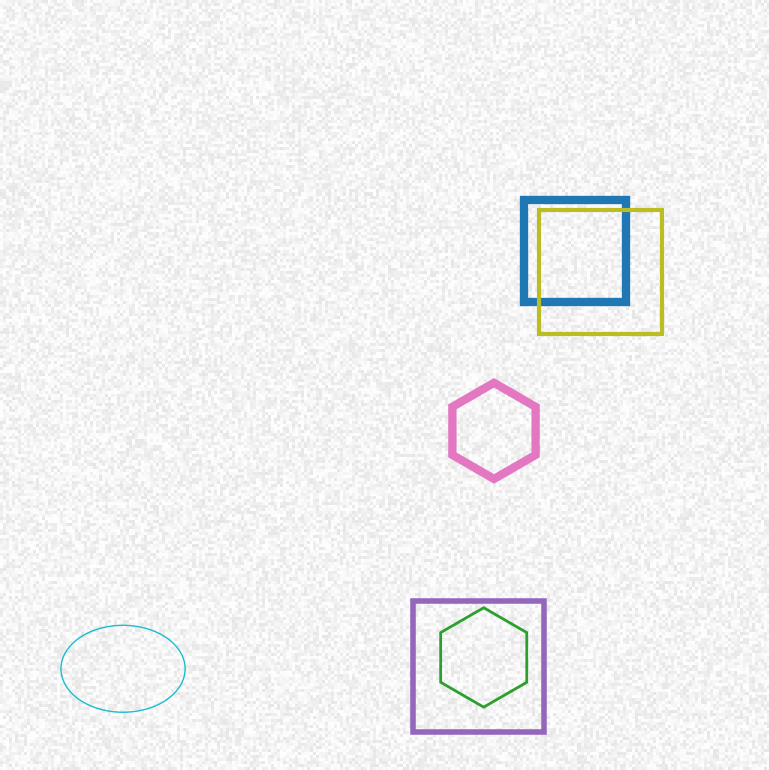[{"shape": "square", "thickness": 3, "radius": 0.33, "center": [0.746, 0.674]}, {"shape": "hexagon", "thickness": 1, "radius": 0.32, "center": [0.628, 0.146]}, {"shape": "square", "thickness": 2, "radius": 0.43, "center": [0.621, 0.135]}, {"shape": "hexagon", "thickness": 3, "radius": 0.31, "center": [0.642, 0.44]}, {"shape": "square", "thickness": 1.5, "radius": 0.4, "center": [0.78, 0.647]}, {"shape": "oval", "thickness": 0.5, "radius": 0.4, "center": [0.16, 0.131]}]